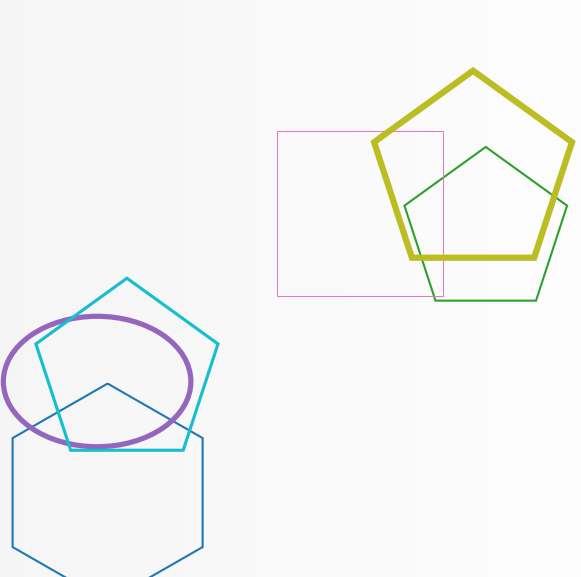[{"shape": "hexagon", "thickness": 1, "radius": 0.94, "center": [0.185, 0.146]}, {"shape": "pentagon", "thickness": 1, "radius": 0.74, "center": [0.836, 0.598]}, {"shape": "oval", "thickness": 2.5, "radius": 0.81, "center": [0.167, 0.339]}, {"shape": "square", "thickness": 0.5, "radius": 0.72, "center": [0.62, 0.629]}, {"shape": "pentagon", "thickness": 3, "radius": 0.89, "center": [0.814, 0.698]}, {"shape": "pentagon", "thickness": 1.5, "radius": 0.82, "center": [0.218, 0.353]}]